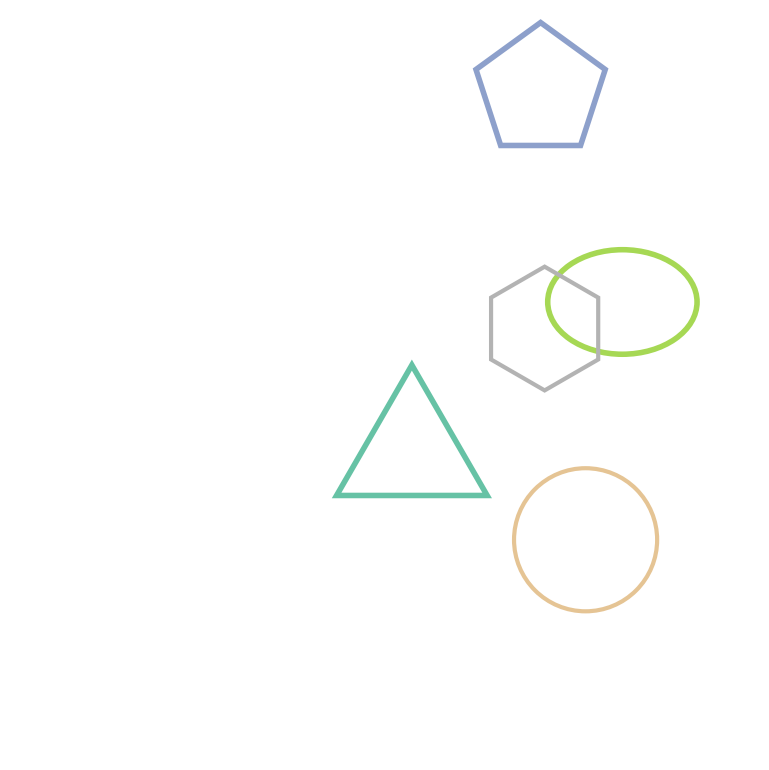[{"shape": "triangle", "thickness": 2, "radius": 0.56, "center": [0.535, 0.413]}, {"shape": "pentagon", "thickness": 2, "radius": 0.44, "center": [0.702, 0.882]}, {"shape": "oval", "thickness": 2, "radius": 0.48, "center": [0.808, 0.608]}, {"shape": "circle", "thickness": 1.5, "radius": 0.46, "center": [0.761, 0.299]}, {"shape": "hexagon", "thickness": 1.5, "radius": 0.4, "center": [0.707, 0.573]}]